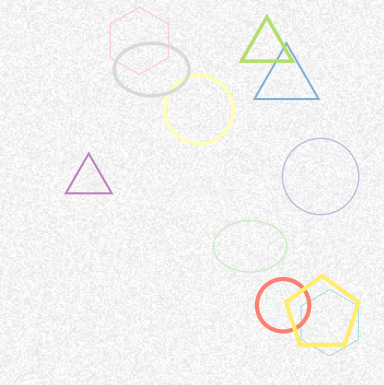[{"shape": "hexagon", "thickness": 0.5, "radius": 0.43, "center": [0.857, 0.162]}, {"shape": "circle", "thickness": 2.5, "radius": 0.44, "center": [0.517, 0.715]}, {"shape": "circle", "thickness": 1, "radius": 0.5, "center": [0.833, 0.541]}, {"shape": "circle", "thickness": 3, "radius": 0.34, "center": [0.735, 0.207]}, {"shape": "triangle", "thickness": 1.5, "radius": 0.48, "center": [0.744, 0.791]}, {"shape": "triangle", "thickness": 2.5, "radius": 0.38, "center": [0.693, 0.879]}, {"shape": "hexagon", "thickness": 1, "radius": 0.44, "center": [0.362, 0.894]}, {"shape": "oval", "thickness": 2.5, "radius": 0.49, "center": [0.394, 0.819]}, {"shape": "triangle", "thickness": 1.5, "radius": 0.34, "center": [0.23, 0.532]}, {"shape": "oval", "thickness": 1, "radius": 0.48, "center": [0.65, 0.36]}, {"shape": "pentagon", "thickness": 3, "radius": 0.49, "center": [0.837, 0.184]}]